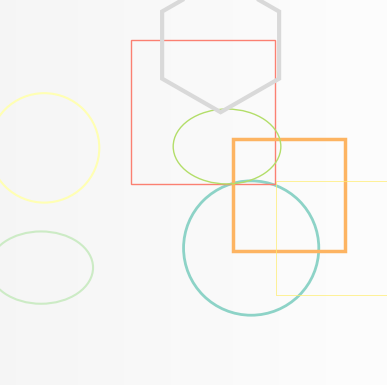[{"shape": "circle", "thickness": 2, "radius": 0.87, "center": [0.648, 0.356]}, {"shape": "circle", "thickness": 1.5, "radius": 0.71, "center": [0.114, 0.616]}, {"shape": "square", "thickness": 1, "radius": 0.93, "center": [0.524, 0.709]}, {"shape": "square", "thickness": 2.5, "radius": 0.72, "center": [0.745, 0.493]}, {"shape": "oval", "thickness": 1, "radius": 0.69, "center": [0.586, 0.619]}, {"shape": "hexagon", "thickness": 3, "radius": 0.87, "center": [0.569, 0.883]}, {"shape": "oval", "thickness": 1.5, "radius": 0.67, "center": [0.106, 0.305]}, {"shape": "square", "thickness": 0.5, "radius": 0.74, "center": [0.861, 0.382]}]